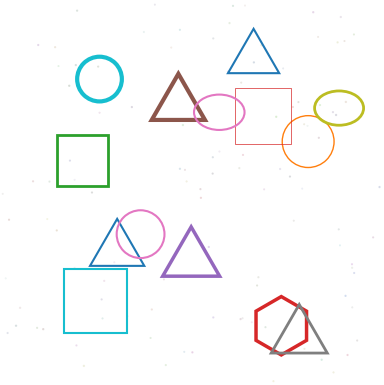[{"shape": "triangle", "thickness": 1.5, "radius": 0.38, "center": [0.659, 0.848]}, {"shape": "triangle", "thickness": 1.5, "radius": 0.41, "center": [0.304, 0.35]}, {"shape": "circle", "thickness": 1, "radius": 0.34, "center": [0.8, 0.632]}, {"shape": "square", "thickness": 2, "radius": 0.33, "center": [0.215, 0.584]}, {"shape": "square", "thickness": 0.5, "radius": 0.36, "center": [0.683, 0.698]}, {"shape": "hexagon", "thickness": 2.5, "radius": 0.38, "center": [0.731, 0.154]}, {"shape": "triangle", "thickness": 2.5, "radius": 0.43, "center": [0.497, 0.325]}, {"shape": "triangle", "thickness": 3, "radius": 0.4, "center": [0.463, 0.728]}, {"shape": "circle", "thickness": 1.5, "radius": 0.31, "center": [0.365, 0.392]}, {"shape": "oval", "thickness": 1.5, "radius": 0.33, "center": [0.57, 0.708]}, {"shape": "triangle", "thickness": 2, "radius": 0.42, "center": [0.777, 0.125]}, {"shape": "oval", "thickness": 2, "radius": 0.32, "center": [0.881, 0.719]}, {"shape": "circle", "thickness": 3, "radius": 0.29, "center": [0.258, 0.795]}, {"shape": "square", "thickness": 1.5, "radius": 0.41, "center": [0.248, 0.218]}]